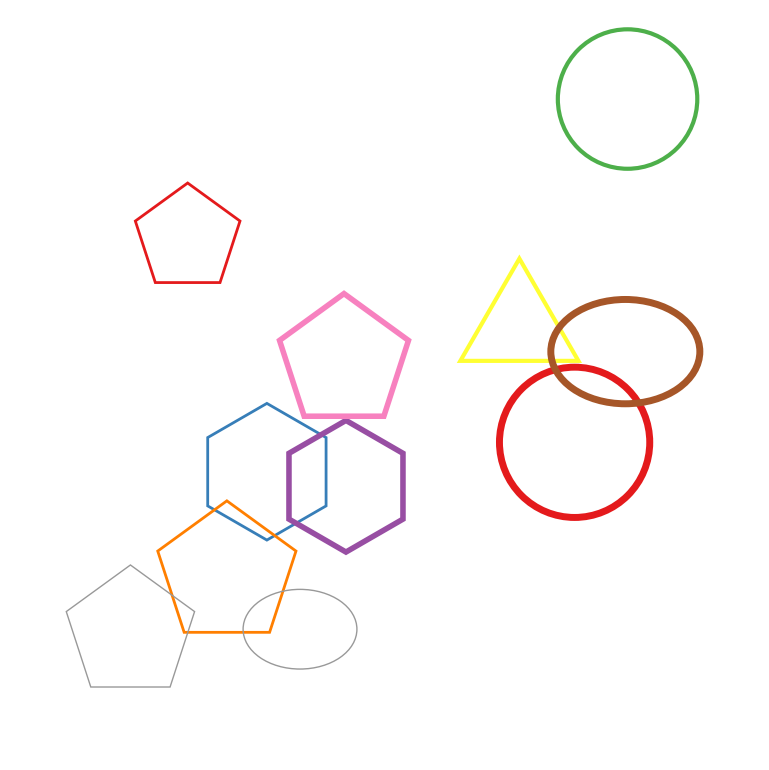[{"shape": "pentagon", "thickness": 1, "radius": 0.36, "center": [0.244, 0.691]}, {"shape": "circle", "thickness": 2.5, "radius": 0.49, "center": [0.746, 0.426]}, {"shape": "hexagon", "thickness": 1, "radius": 0.44, "center": [0.347, 0.387]}, {"shape": "circle", "thickness": 1.5, "radius": 0.45, "center": [0.815, 0.871]}, {"shape": "hexagon", "thickness": 2, "radius": 0.43, "center": [0.449, 0.369]}, {"shape": "pentagon", "thickness": 1, "radius": 0.47, "center": [0.295, 0.255]}, {"shape": "triangle", "thickness": 1.5, "radius": 0.44, "center": [0.675, 0.576]}, {"shape": "oval", "thickness": 2.5, "radius": 0.48, "center": [0.812, 0.543]}, {"shape": "pentagon", "thickness": 2, "radius": 0.44, "center": [0.447, 0.531]}, {"shape": "pentagon", "thickness": 0.5, "radius": 0.44, "center": [0.169, 0.179]}, {"shape": "oval", "thickness": 0.5, "radius": 0.37, "center": [0.39, 0.183]}]